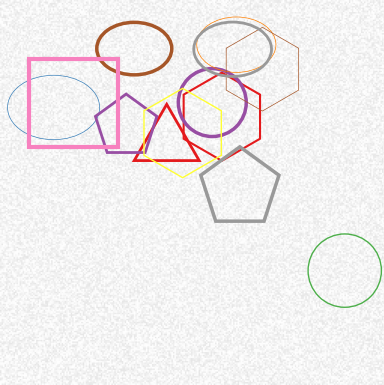[{"shape": "hexagon", "thickness": 1.5, "radius": 0.57, "center": [0.576, 0.697]}, {"shape": "triangle", "thickness": 2, "radius": 0.49, "center": [0.433, 0.632]}, {"shape": "oval", "thickness": 0.5, "radius": 0.6, "center": [0.139, 0.721]}, {"shape": "circle", "thickness": 1, "radius": 0.48, "center": [0.895, 0.297]}, {"shape": "pentagon", "thickness": 2, "radius": 0.42, "center": [0.328, 0.672]}, {"shape": "circle", "thickness": 2.5, "radius": 0.44, "center": [0.551, 0.734]}, {"shape": "oval", "thickness": 0.5, "radius": 0.51, "center": [0.614, 0.884]}, {"shape": "hexagon", "thickness": 1, "radius": 0.58, "center": [0.474, 0.654]}, {"shape": "oval", "thickness": 2.5, "radius": 0.49, "center": [0.349, 0.874]}, {"shape": "hexagon", "thickness": 0.5, "radius": 0.54, "center": [0.682, 0.82]}, {"shape": "square", "thickness": 3, "radius": 0.58, "center": [0.19, 0.732]}, {"shape": "oval", "thickness": 2, "radius": 0.5, "center": [0.604, 0.872]}, {"shape": "pentagon", "thickness": 2.5, "radius": 0.53, "center": [0.623, 0.512]}]